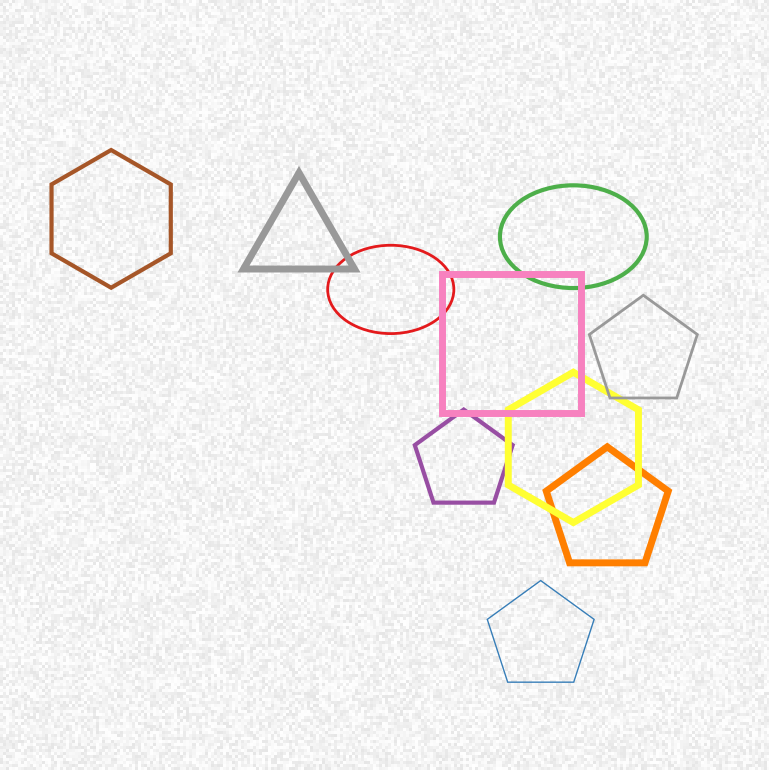[{"shape": "oval", "thickness": 1, "radius": 0.41, "center": [0.507, 0.624]}, {"shape": "pentagon", "thickness": 0.5, "radius": 0.36, "center": [0.702, 0.173]}, {"shape": "oval", "thickness": 1.5, "radius": 0.48, "center": [0.745, 0.693]}, {"shape": "pentagon", "thickness": 1.5, "radius": 0.33, "center": [0.602, 0.401]}, {"shape": "pentagon", "thickness": 2.5, "radius": 0.42, "center": [0.789, 0.336]}, {"shape": "hexagon", "thickness": 2.5, "radius": 0.49, "center": [0.745, 0.419]}, {"shape": "hexagon", "thickness": 1.5, "radius": 0.45, "center": [0.144, 0.716]}, {"shape": "square", "thickness": 2.5, "radius": 0.45, "center": [0.665, 0.554]}, {"shape": "pentagon", "thickness": 1, "radius": 0.37, "center": [0.836, 0.543]}, {"shape": "triangle", "thickness": 2.5, "radius": 0.42, "center": [0.388, 0.692]}]